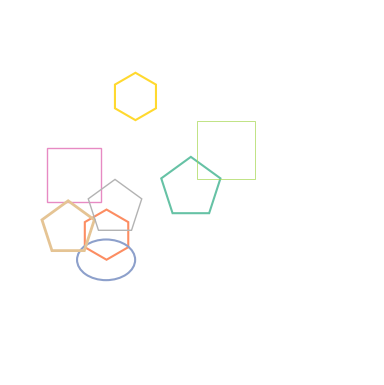[{"shape": "pentagon", "thickness": 1.5, "radius": 0.4, "center": [0.496, 0.512]}, {"shape": "hexagon", "thickness": 1.5, "radius": 0.33, "center": [0.277, 0.391]}, {"shape": "oval", "thickness": 1.5, "radius": 0.38, "center": [0.276, 0.325]}, {"shape": "square", "thickness": 1, "radius": 0.35, "center": [0.193, 0.547]}, {"shape": "square", "thickness": 0.5, "radius": 0.38, "center": [0.587, 0.61]}, {"shape": "hexagon", "thickness": 1.5, "radius": 0.31, "center": [0.352, 0.749]}, {"shape": "pentagon", "thickness": 2, "radius": 0.36, "center": [0.177, 0.407]}, {"shape": "pentagon", "thickness": 1, "radius": 0.37, "center": [0.299, 0.461]}]